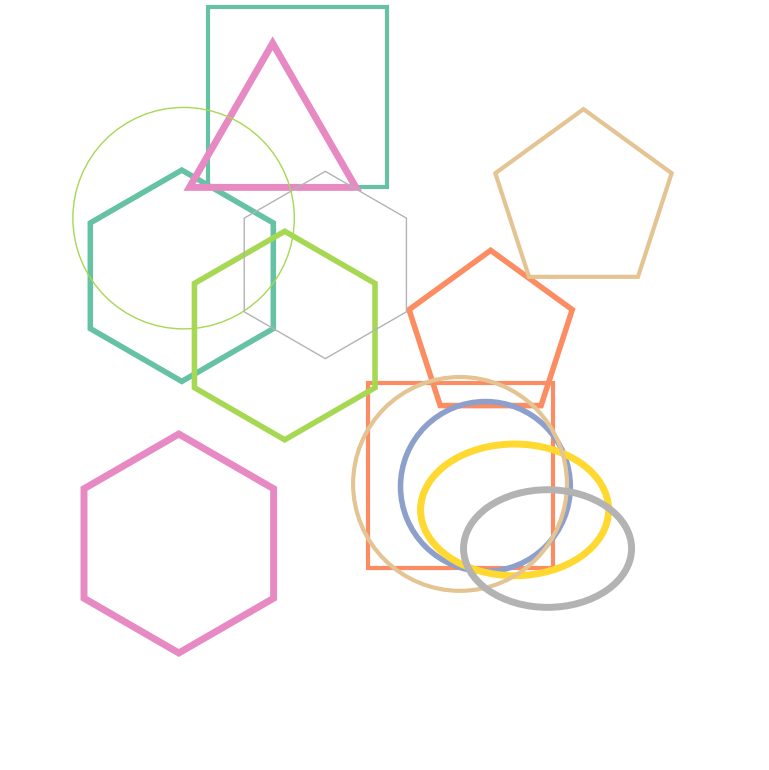[{"shape": "square", "thickness": 1.5, "radius": 0.58, "center": [0.386, 0.874]}, {"shape": "hexagon", "thickness": 2, "radius": 0.69, "center": [0.236, 0.642]}, {"shape": "square", "thickness": 1.5, "radius": 0.6, "center": [0.598, 0.382]}, {"shape": "pentagon", "thickness": 2, "radius": 0.56, "center": [0.637, 0.563]}, {"shape": "circle", "thickness": 2, "radius": 0.55, "center": [0.63, 0.368]}, {"shape": "hexagon", "thickness": 2.5, "radius": 0.71, "center": [0.232, 0.294]}, {"shape": "triangle", "thickness": 2.5, "radius": 0.62, "center": [0.354, 0.819]}, {"shape": "circle", "thickness": 0.5, "radius": 0.72, "center": [0.238, 0.717]}, {"shape": "hexagon", "thickness": 2, "radius": 0.68, "center": [0.37, 0.564]}, {"shape": "oval", "thickness": 2.5, "radius": 0.61, "center": [0.668, 0.338]}, {"shape": "circle", "thickness": 1.5, "radius": 0.69, "center": [0.597, 0.372]}, {"shape": "pentagon", "thickness": 1.5, "radius": 0.6, "center": [0.758, 0.738]}, {"shape": "hexagon", "thickness": 0.5, "radius": 0.61, "center": [0.423, 0.656]}, {"shape": "oval", "thickness": 2.5, "radius": 0.55, "center": [0.711, 0.288]}]